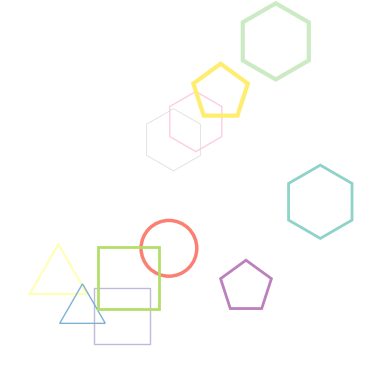[{"shape": "hexagon", "thickness": 2, "radius": 0.48, "center": [0.832, 0.476]}, {"shape": "triangle", "thickness": 1.5, "radius": 0.43, "center": [0.152, 0.279]}, {"shape": "square", "thickness": 1, "radius": 0.37, "center": [0.317, 0.179]}, {"shape": "circle", "thickness": 2.5, "radius": 0.36, "center": [0.439, 0.355]}, {"shape": "triangle", "thickness": 1, "radius": 0.34, "center": [0.214, 0.194]}, {"shape": "square", "thickness": 2, "radius": 0.4, "center": [0.335, 0.278]}, {"shape": "hexagon", "thickness": 1, "radius": 0.39, "center": [0.509, 0.684]}, {"shape": "hexagon", "thickness": 0.5, "radius": 0.4, "center": [0.451, 0.637]}, {"shape": "pentagon", "thickness": 2, "radius": 0.35, "center": [0.639, 0.255]}, {"shape": "hexagon", "thickness": 3, "radius": 0.49, "center": [0.716, 0.893]}, {"shape": "pentagon", "thickness": 3, "radius": 0.37, "center": [0.573, 0.76]}]